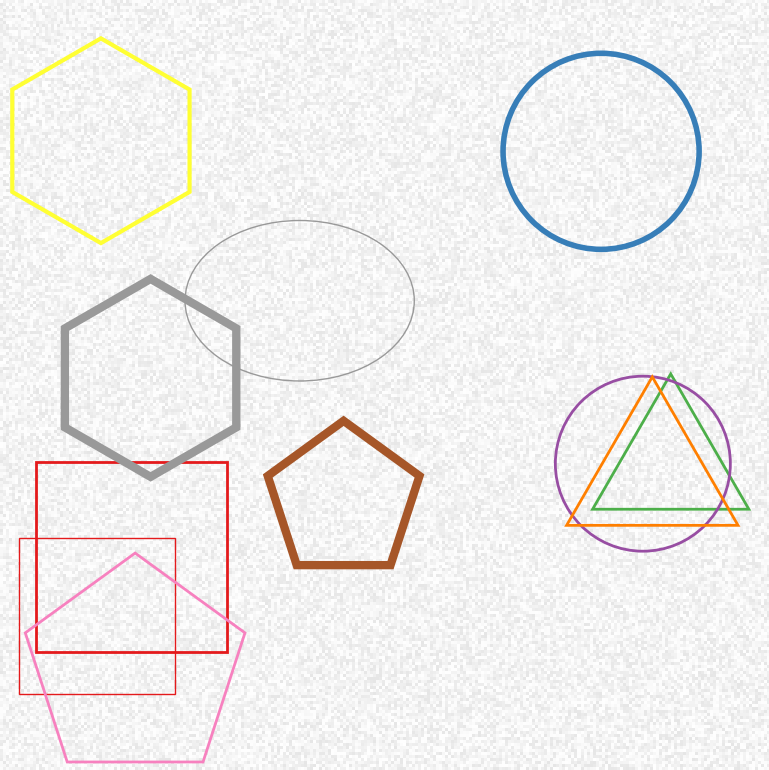[{"shape": "square", "thickness": 0.5, "radius": 0.51, "center": [0.126, 0.2]}, {"shape": "square", "thickness": 1, "radius": 0.62, "center": [0.171, 0.277]}, {"shape": "circle", "thickness": 2, "radius": 0.64, "center": [0.781, 0.803]}, {"shape": "triangle", "thickness": 1, "radius": 0.59, "center": [0.871, 0.397]}, {"shape": "circle", "thickness": 1, "radius": 0.57, "center": [0.835, 0.398]}, {"shape": "triangle", "thickness": 1, "radius": 0.64, "center": [0.847, 0.382]}, {"shape": "hexagon", "thickness": 1.5, "radius": 0.66, "center": [0.131, 0.817]}, {"shape": "pentagon", "thickness": 3, "radius": 0.52, "center": [0.446, 0.35]}, {"shape": "pentagon", "thickness": 1, "radius": 0.75, "center": [0.175, 0.132]}, {"shape": "hexagon", "thickness": 3, "radius": 0.64, "center": [0.196, 0.509]}, {"shape": "oval", "thickness": 0.5, "radius": 0.74, "center": [0.389, 0.609]}]